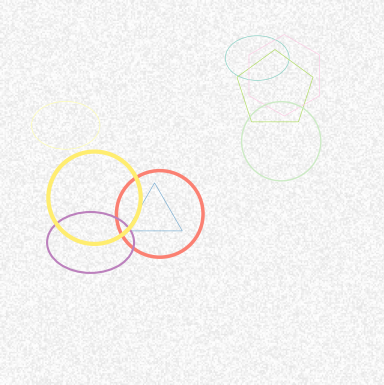[{"shape": "oval", "thickness": 0.5, "radius": 0.41, "center": [0.668, 0.849]}, {"shape": "oval", "thickness": 0.5, "radius": 0.44, "center": [0.171, 0.675]}, {"shape": "circle", "thickness": 2.5, "radius": 0.56, "center": [0.415, 0.444]}, {"shape": "triangle", "thickness": 0.5, "radius": 0.42, "center": [0.401, 0.442]}, {"shape": "pentagon", "thickness": 0.5, "radius": 0.52, "center": [0.714, 0.767]}, {"shape": "hexagon", "thickness": 0.5, "radius": 0.53, "center": [0.738, 0.804]}, {"shape": "oval", "thickness": 1.5, "radius": 0.56, "center": [0.235, 0.37]}, {"shape": "circle", "thickness": 1, "radius": 0.51, "center": [0.73, 0.633]}, {"shape": "circle", "thickness": 3, "radius": 0.6, "center": [0.246, 0.486]}]